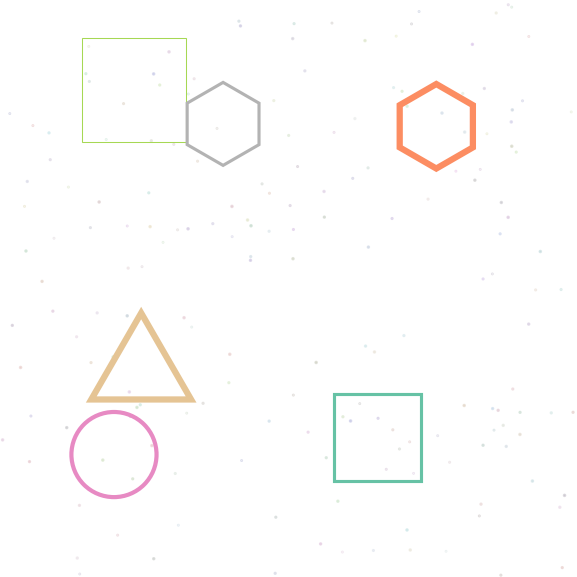[{"shape": "square", "thickness": 1.5, "radius": 0.38, "center": [0.653, 0.241]}, {"shape": "hexagon", "thickness": 3, "radius": 0.37, "center": [0.755, 0.78]}, {"shape": "circle", "thickness": 2, "radius": 0.37, "center": [0.197, 0.212]}, {"shape": "square", "thickness": 0.5, "radius": 0.45, "center": [0.232, 0.844]}, {"shape": "triangle", "thickness": 3, "radius": 0.5, "center": [0.244, 0.357]}, {"shape": "hexagon", "thickness": 1.5, "radius": 0.36, "center": [0.386, 0.785]}]